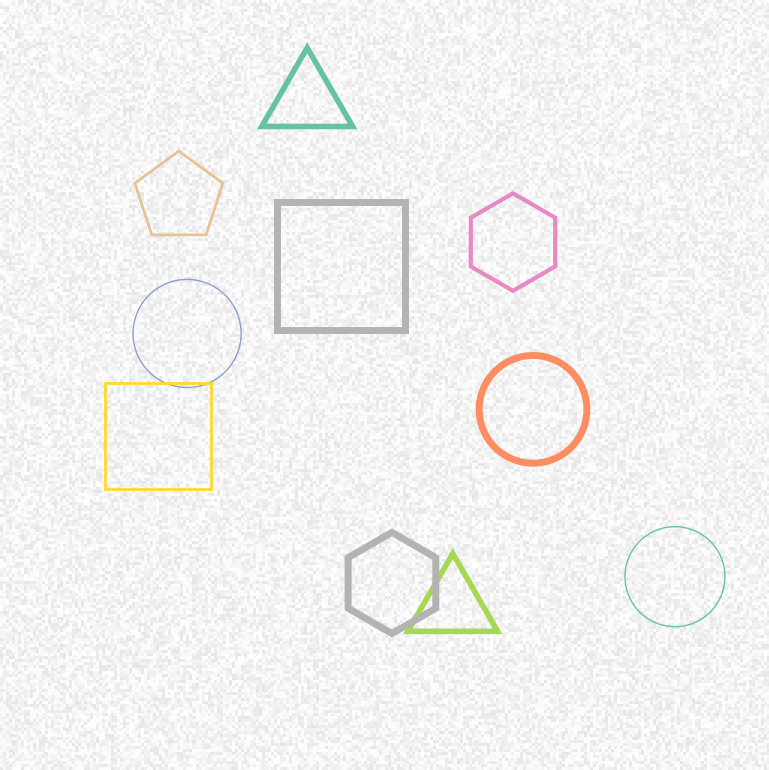[{"shape": "triangle", "thickness": 2, "radius": 0.34, "center": [0.399, 0.87]}, {"shape": "circle", "thickness": 0.5, "radius": 0.32, "center": [0.877, 0.251]}, {"shape": "circle", "thickness": 2.5, "radius": 0.35, "center": [0.692, 0.468]}, {"shape": "circle", "thickness": 0.5, "radius": 0.35, "center": [0.243, 0.567]}, {"shape": "hexagon", "thickness": 1.5, "radius": 0.32, "center": [0.666, 0.686]}, {"shape": "triangle", "thickness": 2, "radius": 0.34, "center": [0.588, 0.214]}, {"shape": "square", "thickness": 1, "radius": 0.35, "center": [0.205, 0.434]}, {"shape": "pentagon", "thickness": 1, "radius": 0.3, "center": [0.232, 0.744]}, {"shape": "hexagon", "thickness": 2.5, "radius": 0.33, "center": [0.509, 0.243]}, {"shape": "square", "thickness": 2.5, "radius": 0.42, "center": [0.443, 0.655]}]